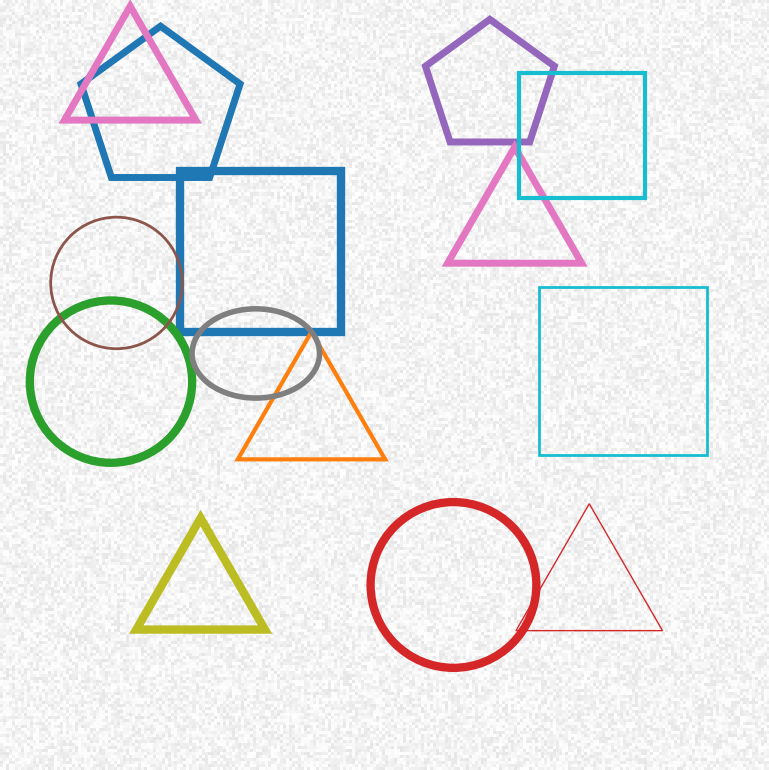[{"shape": "square", "thickness": 3, "radius": 0.52, "center": [0.338, 0.674]}, {"shape": "pentagon", "thickness": 2.5, "radius": 0.54, "center": [0.208, 0.857]}, {"shape": "triangle", "thickness": 1.5, "radius": 0.55, "center": [0.405, 0.459]}, {"shape": "circle", "thickness": 3, "radius": 0.53, "center": [0.144, 0.504]}, {"shape": "circle", "thickness": 3, "radius": 0.54, "center": [0.589, 0.24]}, {"shape": "triangle", "thickness": 0.5, "radius": 0.55, "center": [0.765, 0.236]}, {"shape": "pentagon", "thickness": 2.5, "radius": 0.44, "center": [0.636, 0.887]}, {"shape": "circle", "thickness": 1, "radius": 0.43, "center": [0.151, 0.633]}, {"shape": "triangle", "thickness": 2.5, "radius": 0.49, "center": [0.169, 0.893]}, {"shape": "triangle", "thickness": 2.5, "radius": 0.5, "center": [0.668, 0.708]}, {"shape": "oval", "thickness": 2, "radius": 0.41, "center": [0.332, 0.541]}, {"shape": "triangle", "thickness": 3, "radius": 0.48, "center": [0.261, 0.231]}, {"shape": "square", "thickness": 1, "radius": 0.54, "center": [0.809, 0.519]}, {"shape": "square", "thickness": 1.5, "radius": 0.41, "center": [0.756, 0.824]}]